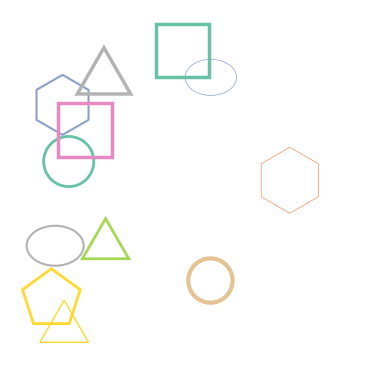[{"shape": "circle", "thickness": 2, "radius": 0.33, "center": [0.179, 0.58]}, {"shape": "square", "thickness": 2.5, "radius": 0.35, "center": [0.475, 0.868]}, {"shape": "hexagon", "thickness": 0.5, "radius": 0.43, "center": [0.753, 0.532]}, {"shape": "oval", "thickness": 0.5, "radius": 0.33, "center": [0.548, 0.799]}, {"shape": "hexagon", "thickness": 1.5, "radius": 0.39, "center": [0.162, 0.728]}, {"shape": "square", "thickness": 2.5, "radius": 0.35, "center": [0.221, 0.662]}, {"shape": "triangle", "thickness": 2, "radius": 0.35, "center": [0.274, 0.363]}, {"shape": "triangle", "thickness": 1, "radius": 0.36, "center": [0.167, 0.147]}, {"shape": "pentagon", "thickness": 2, "radius": 0.39, "center": [0.133, 0.223]}, {"shape": "circle", "thickness": 3, "radius": 0.29, "center": [0.546, 0.271]}, {"shape": "oval", "thickness": 1.5, "radius": 0.37, "center": [0.143, 0.362]}, {"shape": "triangle", "thickness": 2.5, "radius": 0.4, "center": [0.27, 0.796]}]